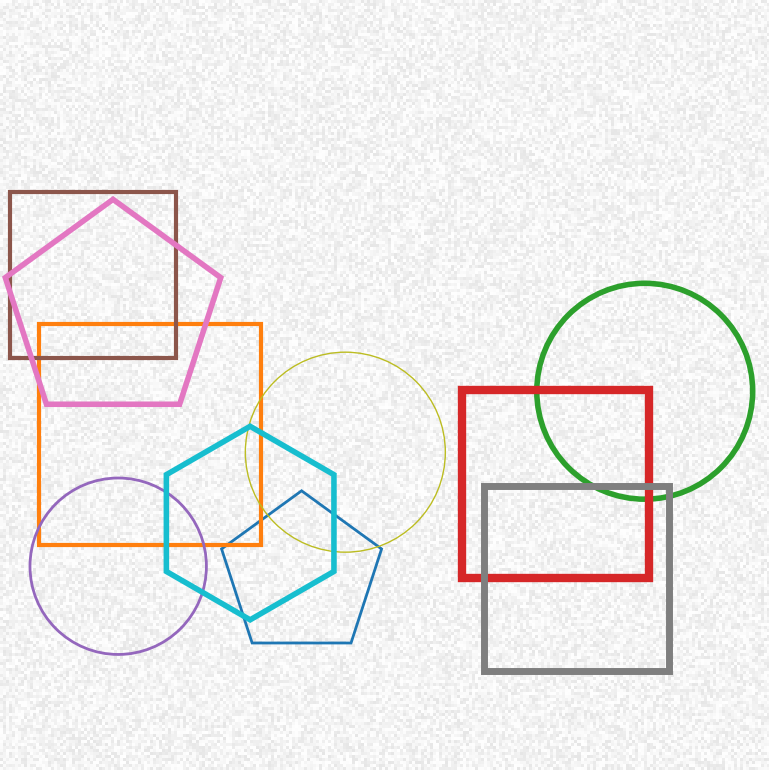[{"shape": "pentagon", "thickness": 1, "radius": 0.55, "center": [0.392, 0.253]}, {"shape": "square", "thickness": 1.5, "radius": 0.72, "center": [0.195, 0.436]}, {"shape": "circle", "thickness": 2, "radius": 0.7, "center": [0.837, 0.492]}, {"shape": "square", "thickness": 3, "radius": 0.61, "center": [0.721, 0.371]}, {"shape": "circle", "thickness": 1, "radius": 0.57, "center": [0.154, 0.265]}, {"shape": "square", "thickness": 1.5, "radius": 0.54, "center": [0.121, 0.643]}, {"shape": "pentagon", "thickness": 2, "radius": 0.74, "center": [0.147, 0.594]}, {"shape": "square", "thickness": 2.5, "radius": 0.6, "center": [0.749, 0.248]}, {"shape": "circle", "thickness": 0.5, "radius": 0.65, "center": [0.448, 0.413]}, {"shape": "hexagon", "thickness": 2, "radius": 0.63, "center": [0.325, 0.321]}]